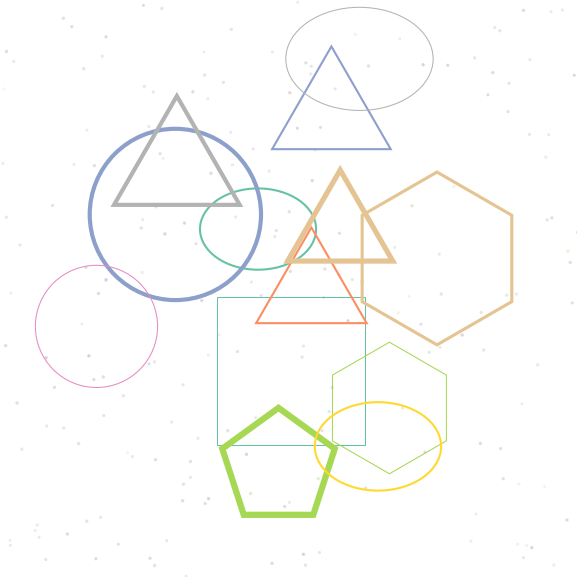[{"shape": "oval", "thickness": 1, "radius": 0.5, "center": [0.447, 0.602]}, {"shape": "square", "thickness": 0.5, "radius": 0.64, "center": [0.504, 0.357]}, {"shape": "triangle", "thickness": 1, "radius": 0.55, "center": [0.539, 0.495]}, {"shape": "circle", "thickness": 2, "radius": 0.74, "center": [0.304, 0.628]}, {"shape": "triangle", "thickness": 1, "radius": 0.59, "center": [0.574, 0.8]}, {"shape": "circle", "thickness": 0.5, "radius": 0.53, "center": [0.167, 0.434]}, {"shape": "hexagon", "thickness": 0.5, "radius": 0.57, "center": [0.674, 0.293]}, {"shape": "pentagon", "thickness": 3, "radius": 0.51, "center": [0.482, 0.19]}, {"shape": "oval", "thickness": 1, "radius": 0.55, "center": [0.654, 0.226]}, {"shape": "triangle", "thickness": 2.5, "radius": 0.53, "center": [0.589, 0.6]}, {"shape": "hexagon", "thickness": 1.5, "radius": 0.75, "center": [0.757, 0.552]}, {"shape": "triangle", "thickness": 2, "radius": 0.63, "center": [0.306, 0.707]}, {"shape": "oval", "thickness": 0.5, "radius": 0.64, "center": [0.622, 0.897]}]